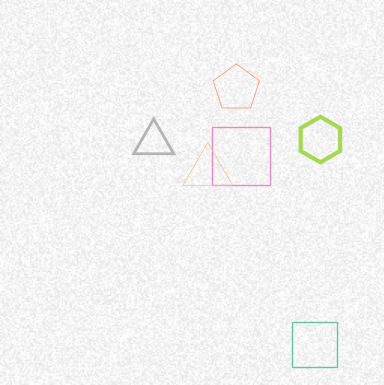[{"shape": "square", "thickness": 1, "radius": 0.29, "center": [0.817, 0.105]}, {"shape": "pentagon", "thickness": 0.5, "radius": 0.32, "center": [0.614, 0.771]}, {"shape": "square", "thickness": 1, "radius": 0.38, "center": [0.627, 0.594]}, {"shape": "hexagon", "thickness": 3, "radius": 0.3, "center": [0.832, 0.637]}, {"shape": "triangle", "thickness": 0.5, "radius": 0.37, "center": [0.54, 0.556]}, {"shape": "triangle", "thickness": 2, "radius": 0.3, "center": [0.399, 0.631]}]